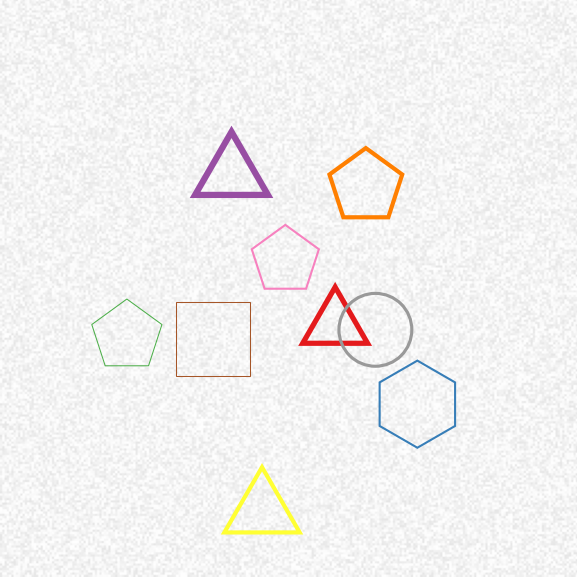[{"shape": "triangle", "thickness": 2.5, "radius": 0.32, "center": [0.58, 0.437]}, {"shape": "hexagon", "thickness": 1, "radius": 0.38, "center": [0.723, 0.299]}, {"shape": "pentagon", "thickness": 0.5, "radius": 0.32, "center": [0.22, 0.417]}, {"shape": "triangle", "thickness": 3, "radius": 0.36, "center": [0.401, 0.698]}, {"shape": "pentagon", "thickness": 2, "radius": 0.33, "center": [0.633, 0.676]}, {"shape": "triangle", "thickness": 2, "radius": 0.38, "center": [0.454, 0.115]}, {"shape": "square", "thickness": 0.5, "radius": 0.32, "center": [0.369, 0.412]}, {"shape": "pentagon", "thickness": 1, "radius": 0.31, "center": [0.494, 0.549]}, {"shape": "circle", "thickness": 1.5, "radius": 0.32, "center": [0.65, 0.428]}]